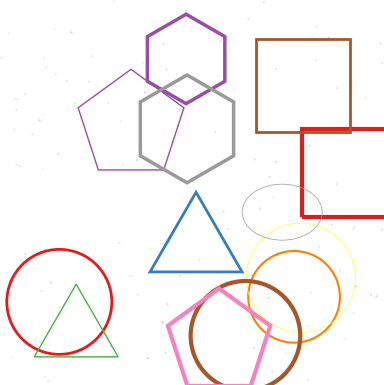[{"shape": "square", "thickness": 3, "radius": 0.57, "center": [0.898, 0.55]}, {"shape": "circle", "thickness": 2, "radius": 0.68, "center": [0.154, 0.216]}, {"shape": "triangle", "thickness": 2, "radius": 0.69, "center": [0.509, 0.363]}, {"shape": "triangle", "thickness": 1, "radius": 0.63, "center": [0.198, 0.136]}, {"shape": "hexagon", "thickness": 2.5, "radius": 0.58, "center": [0.483, 0.847]}, {"shape": "pentagon", "thickness": 1, "radius": 0.72, "center": [0.34, 0.675]}, {"shape": "circle", "thickness": 1.5, "radius": 0.6, "center": [0.764, 0.229]}, {"shape": "circle", "thickness": 0.5, "radius": 0.71, "center": [0.781, 0.279]}, {"shape": "circle", "thickness": 3, "radius": 0.71, "center": [0.638, 0.128]}, {"shape": "square", "thickness": 2, "radius": 0.61, "center": [0.787, 0.778]}, {"shape": "pentagon", "thickness": 3, "radius": 0.7, "center": [0.569, 0.111]}, {"shape": "oval", "thickness": 0.5, "radius": 0.52, "center": [0.733, 0.449]}, {"shape": "hexagon", "thickness": 2.5, "radius": 0.7, "center": [0.486, 0.665]}]